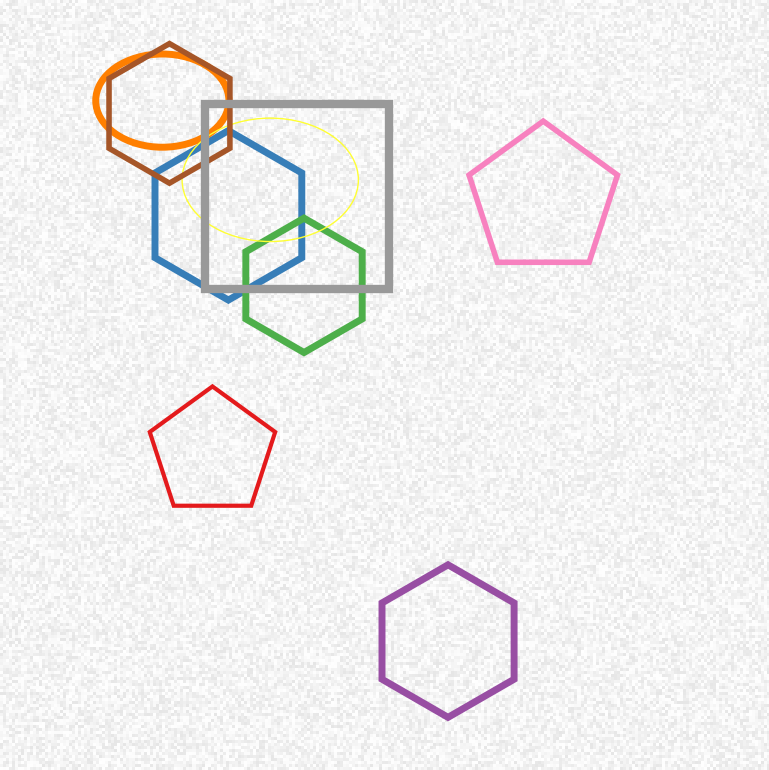[{"shape": "pentagon", "thickness": 1.5, "radius": 0.43, "center": [0.276, 0.412]}, {"shape": "hexagon", "thickness": 2.5, "radius": 0.55, "center": [0.297, 0.72]}, {"shape": "hexagon", "thickness": 2.5, "radius": 0.44, "center": [0.395, 0.629]}, {"shape": "hexagon", "thickness": 2.5, "radius": 0.5, "center": [0.582, 0.167]}, {"shape": "oval", "thickness": 2.5, "radius": 0.43, "center": [0.211, 0.869]}, {"shape": "oval", "thickness": 0.5, "radius": 0.57, "center": [0.351, 0.766]}, {"shape": "hexagon", "thickness": 2, "radius": 0.45, "center": [0.22, 0.853]}, {"shape": "pentagon", "thickness": 2, "radius": 0.51, "center": [0.706, 0.741]}, {"shape": "square", "thickness": 3, "radius": 0.6, "center": [0.386, 0.745]}]